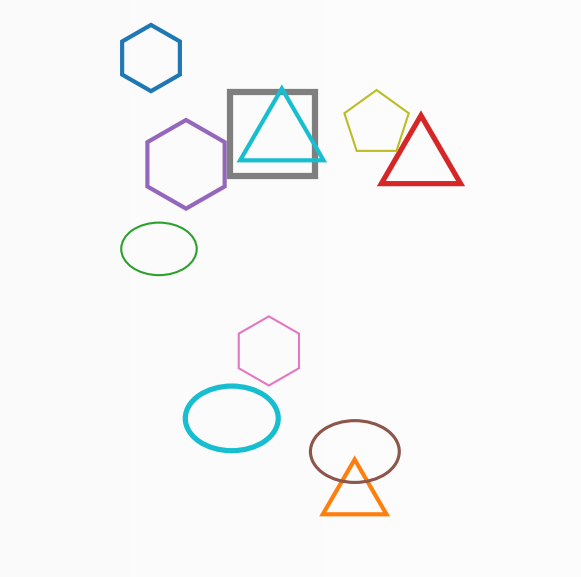[{"shape": "hexagon", "thickness": 2, "radius": 0.29, "center": [0.26, 0.899]}, {"shape": "triangle", "thickness": 2, "radius": 0.32, "center": [0.61, 0.14]}, {"shape": "oval", "thickness": 1, "radius": 0.32, "center": [0.273, 0.568]}, {"shape": "triangle", "thickness": 2.5, "radius": 0.39, "center": [0.724, 0.721]}, {"shape": "hexagon", "thickness": 2, "radius": 0.38, "center": [0.32, 0.715]}, {"shape": "oval", "thickness": 1.5, "radius": 0.38, "center": [0.611, 0.217]}, {"shape": "hexagon", "thickness": 1, "radius": 0.3, "center": [0.463, 0.391]}, {"shape": "square", "thickness": 3, "radius": 0.36, "center": [0.469, 0.767]}, {"shape": "pentagon", "thickness": 1, "radius": 0.29, "center": [0.648, 0.785]}, {"shape": "oval", "thickness": 2.5, "radius": 0.4, "center": [0.399, 0.275]}, {"shape": "triangle", "thickness": 2, "radius": 0.41, "center": [0.485, 0.763]}]